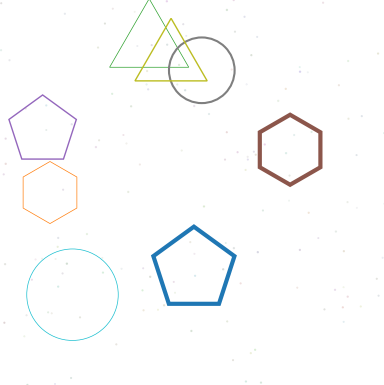[{"shape": "pentagon", "thickness": 3, "radius": 0.55, "center": [0.504, 0.3]}, {"shape": "hexagon", "thickness": 0.5, "radius": 0.4, "center": [0.13, 0.5]}, {"shape": "triangle", "thickness": 0.5, "radius": 0.59, "center": [0.387, 0.885]}, {"shape": "pentagon", "thickness": 1, "radius": 0.46, "center": [0.111, 0.661]}, {"shape": "hexagon", "thickness": 3, "radius": 0.45, "center": [0.754, 0.611]}, {"shape": "circle", "thickness": 1.5, "radius": 0.43, "center": [0.524, 0.817]}, {"shape": "triangle", "thickness": 1, "radius": 0.54, "center": [0.444, 0.844]}, {"shape": "circle", "thickness": 0.5, "radius": 0.59, "center": [0.188, 0.235]}]